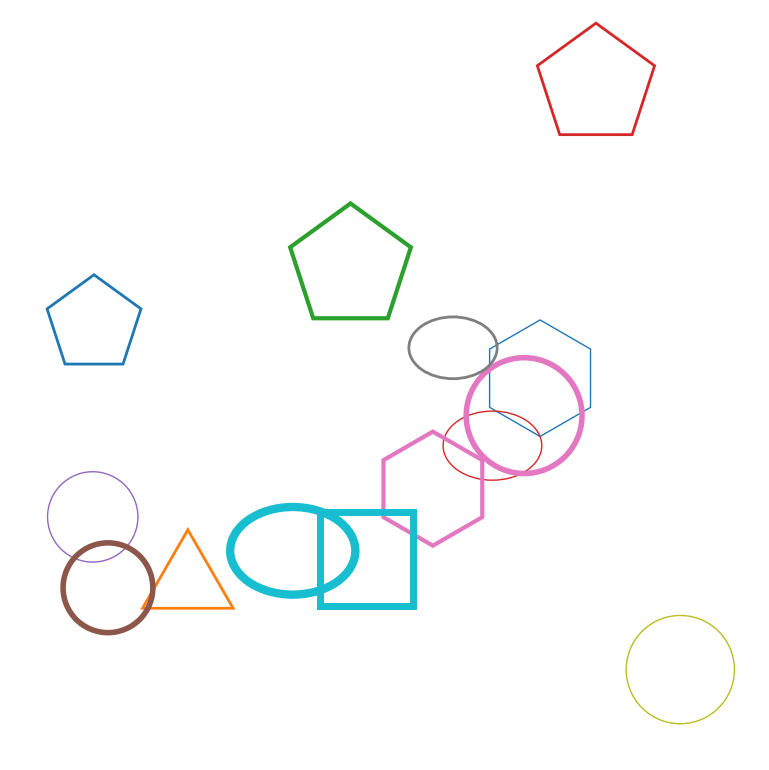[{"shape": "pentagon", "thickness": 1, "radius": 0.32, "center": [0.122, 0.579]}, {"shape": "hexagon", "thickness": 0.5, "radius": 0.38, "center": [0.701, 0.509]}, {"shape": "triangle", "thickness": 1, "radius": 0.34, "center": [0.244, 0.244]}, {"shape": "pentagon", "thickness": 1.5, "radius": 0.41, "center": [0.455, 0.653]}, {"shape": "oval", "thickness": 0.5, "radius": 0.32, "center": [0.64, 0.421]}, {"shape": "pentagon", "thickness": 1, "radius": 0.4, "center": [0.774, 0.89]}, {"shape": "circle", "thickness": 0.5, "radius": 0.29, "center": [0.12, 0.329]}, {"shape": "circle", "thickness": 2, "radius": 0.29, "center": [0.14, 0.237]}, {"shape": "hexagon", "thickness": 1.5, "radius": 0.37, "center": [0.562, 0.365]}, {"shape": "circle", "thickness": 2, "radius": 0.38, "center": [0.681, 0.46]}, {"shape": "oval", "thickness": 1, "radius": 0.29, "center": [0.588, 0.548]}, {"shape": "circle", "thickness": 0.5, "radius": 0.35, "center": [0.884, 0.13]}, {"shape": "oval", "thickness": 3, "radius": 0.41, "center": [0.38, 0.285]}, {"shape": "square", "thickness": 2.5, "radius": 0.3, "center": [0.476, 0.274]}]